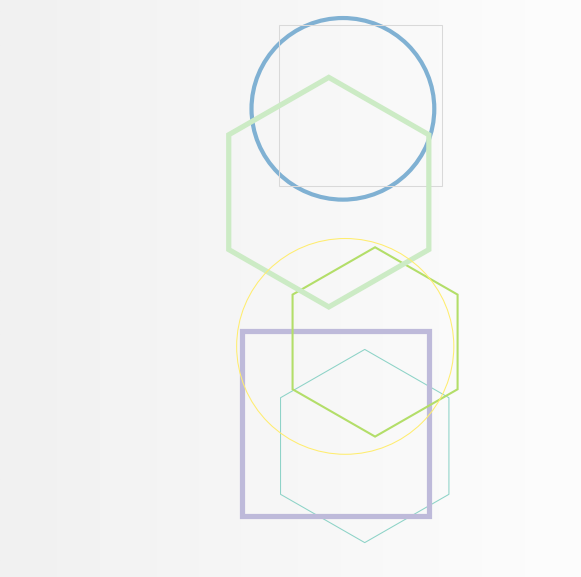[{"shape": "hexagon", "thickness": 0.5, "radius": 0.84, "center": [0.627, 0.227]}, {"shape": "square", "thickness": 2.5, "radius": 0.8, "center": [0.577, 0.266]}, {"shape": "circle", "thickness": 2, "radius": 0.79, "center": [0.59, 0.811]}, {"shape": "hexagon", "thickness": 1, "radius": 0.82, "center": [0.645, 0.407]}, {"shape": "square", "thickness": 0.5, "radius": 0.7, "center": [0.62, 0.816]}, {"shape": "hexagon", "thickness": 2.5, "radius": 0.99, "center": [0.566, 0.666]}, {"shape": "circle", "thickness": 0.5, "radius": 0.93, "center": [0.594, 0.399]}]